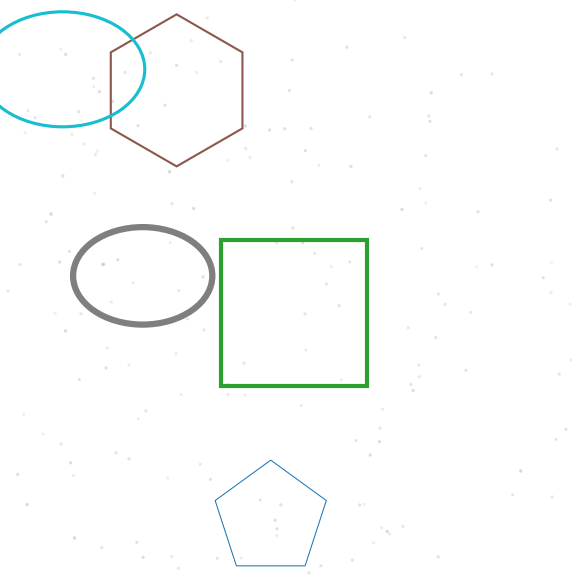[{"shape": "pentagon", "thickness": 0.5, "radius": 0.51, "center": [0.469, 0.101]}, {"shape": "square", "thickness": 2, "radius": 0.63, "center": [0.509, 0.457]}, {"shape": "hexagon", "thickness": 1, "radius": 0.66, "center": [0.306, 0.843]}, {"shape": "oval", "thickness": 3, "radius": 0.6, "center": [0.247, 0.521]}, {"shape": "oval", "thickness": 1.5, "radius": 0.71, "center": [0.108, 0.879]}]